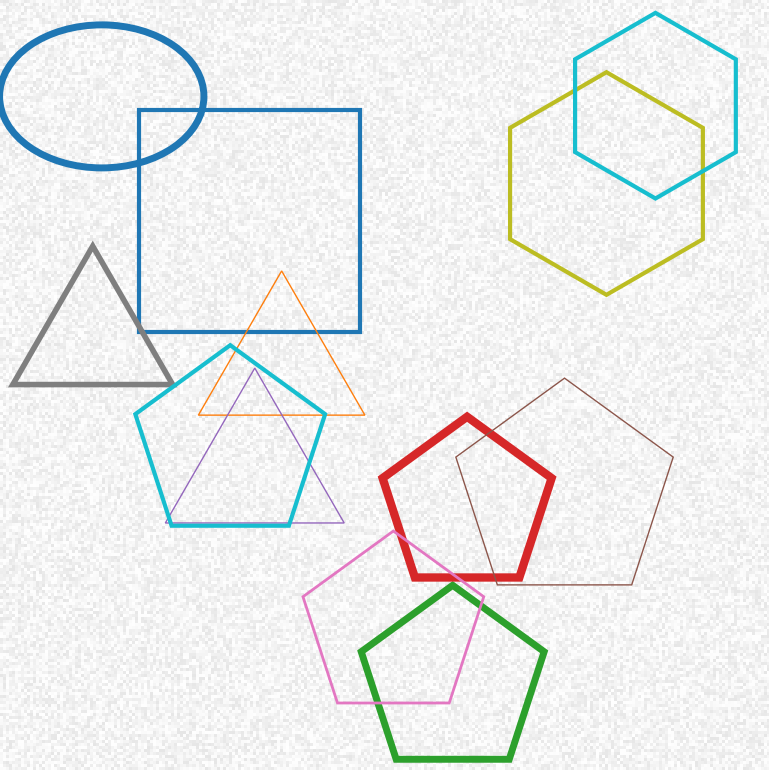[{"shape": "oval", "thickness": 2.5, "radius": 0.66, "center": [0.132, 0.875]}, {"shape": "square", "thickness": 1.5, "radius": 0.72, "center": [0.324, 0.713]}, {"shape": "triangle", "thickness": 0.5, "radius": 0.62, "center": [0.366, 0.523]}, {"shape": "pentagon", "thickness": 2.5, "radius": 0.62, "center": [0.588, 0.115]}, {"shape": "pentagon", "thickness": 3, "radius": 0.58, "center": [0.607, 0.343]}, {"shape": "triangle", "thickness": 0.5, "radius": 0.67, "center": [0.331, 0.388]}, {"shape": "pentagon", "thickness": 0.5, "radius": 0.74, "center": [0.733, 0.36]}, {"shape": "pentagon", "thickness": 1, "radius": 0.62, "center": [0.511, 0.187]}, {"shape": "triangle", "thickness": 2, "radius": 0.6, "center": [0.12, 0.56]}, {"shape": "hexagon", "thickness": 1.5, "radius": 0.72, "center": [0.788, 0.762]}, {"shape": "pentagon", "thickness": 1.5, "radius": 0.65, "center": [0.299, 0.422]}, {"shape": "hexagon", "thickness": 1.5, "radius": 0.6, "center": [0.851, 0.863]}]